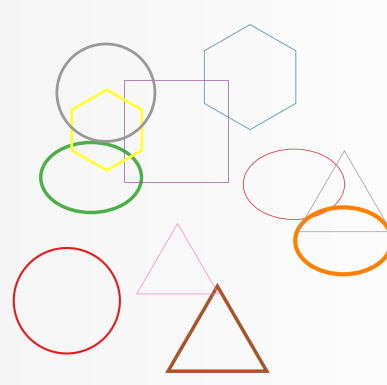[{"shape": "oval", "thickness": 0.5, "radius": 0.65, "center": [0.758, 0.521]}, {"shape": "circle", "thickness": 1.5, "radius": 0.68, "center": [0.172, 0.219]}, {"shape": "hexagon", "thickness": 0.5, "radius": 0.68, "center": [0.645, 0.8]}, {"shape": "oval", "thickness": 2.5, "radius": 0.65, "center": [0.235, 0.539]}, {"shape": "square", "thickness": 0.5, "radius": 0.67, "center": [0.454, 0.659]}, {"shape": "oval", "thickness": 3, "radius": 0.62, "center": [0.886, 0.375]}, {"shape": "hexagon", "thickness": 2, "radius": 0.52, "center": [0.276, 0.662]}, {"shape": "triangle", "thickness": 2.5, "radius": 0.74, "center": [0.561, 0.109]}, {"shape": "triangle", "thickness": 0.5, "radius": 0.61, "center": [0.458, 0.298]}, {"shape": "circle", "thickness": 2, "radius": 0.63, "center": [0.273, 0.759]}, {"shape": "triangle", "thickness": 0.5, "radius": 0.7, "center": [0.889, 0.468]}]